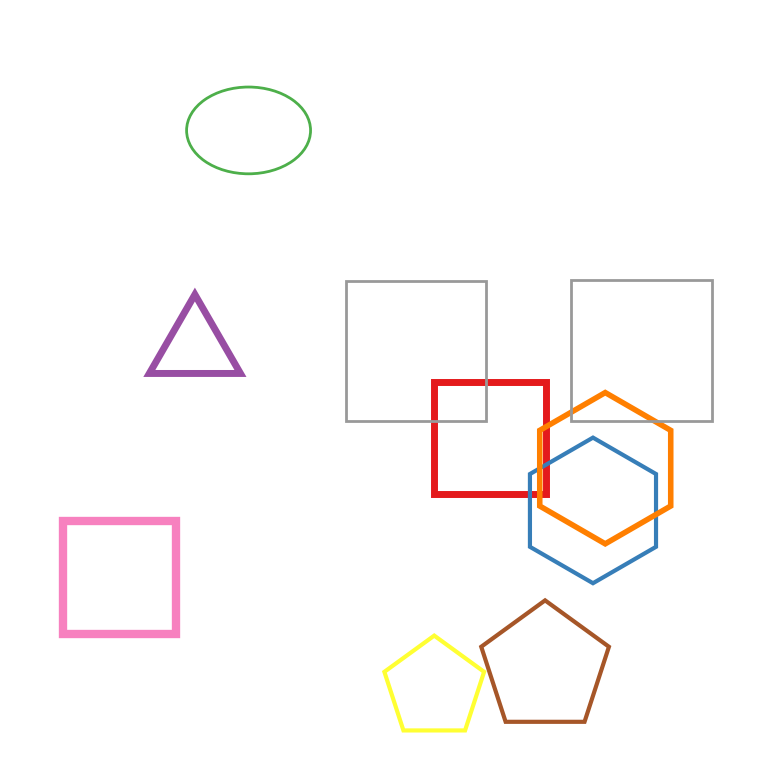[{"shape": "square", "thickness": 2.5, "radius": 0.36, "center": [0.636, 0.431]}, {"shape": "hexagon", "thickness": 1.5, "radius": 0.47, "center": [0.77, 0.337]}, {"shape": "oval", "thickness": 1, "radius": 0.4, "center": [0.323, 0.831]}, {"shape": "triangle", "thickness": 2.5, "radius": 0.34, "center": [0.253, 0.549]}, {"shape": "hexagon", "thickness": 2, "radius": 0.49, "center": [0.786, 0.392]}, {"shape": "pentagon", "thickness": 1.5, "radius": 0.34, "center": [0.564, 0.106]}, {"shape": "pentagon", "thickness": 1.5, "radius": 0.44, "center": [0.708, 0.133]}, {"shape": "square", "thickness": 3, "radius": 0.37, "center": [0.155, 0.25]}, {"shape": "square", "thickness": 1, "radius": 0.46, "center": [0.834, 0.545]}, {"shape": "square", "thickness": 1, "radius": 0.45, "center": [0.54, 0.544]}]